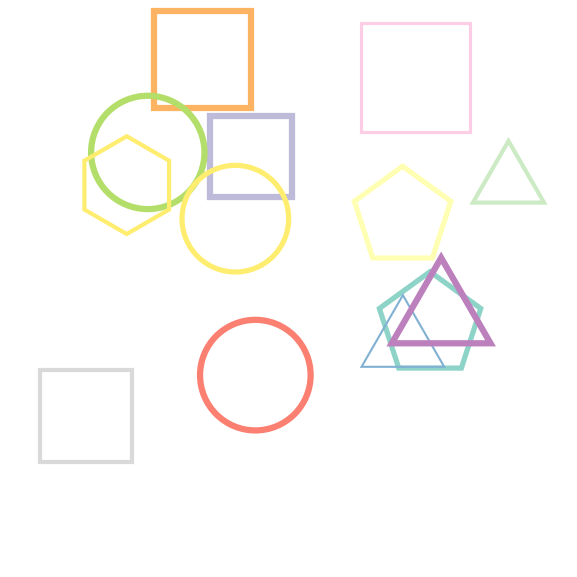[{"shape": "pentagon", "thickness": 2.5, "radius": 0.46, "center": [0.745, 0.436]}, {"shape": "pentagon", "thickness": 2.5, "radius": 0.44, "center": [0.697, 0.623]}, {"shape": "square", "thickness": 3, "radius": 0.35, "center": [0.435, 0.728]}, {"shape": "circle", "thickness": 3, "radius": 0.48, "center": [0.442, 0.35]}, {"shape": "triangle", "thickness": 1, "radius": 0.41, "center": [0.698, 0.405]}, {"shape": "square", "thickness": 3, "radius": 0.42, "center": [0.351, 0.896]}, {"shape": "circle", "thickness": 3, "radius": 0.49, "center": [0.256, 0.735]}, {"shape": "square", "thickness": 1.5, "radius": 0.47, "center": [0.719, 0.865]}, {"shape": "square", "thickness": 2, "radius": 0.4, "center": [0.15, 0.279]}, {"shape": "triangle", "thickness": 3, "radius": 0.49, "center": [0.764, 0.454]}, {"shape": "triangle", "thickness": 2, "radius": 0.36, "center": [0.881, 0.684]}, {"shape": "circle", "thickness": 2.5, "radius": 0.46, "center": [0.407, 0.62]}, {"shape": "hexagon", "thickness": 2, "radius": 0.42, "center": [0.219, 0.679]}]